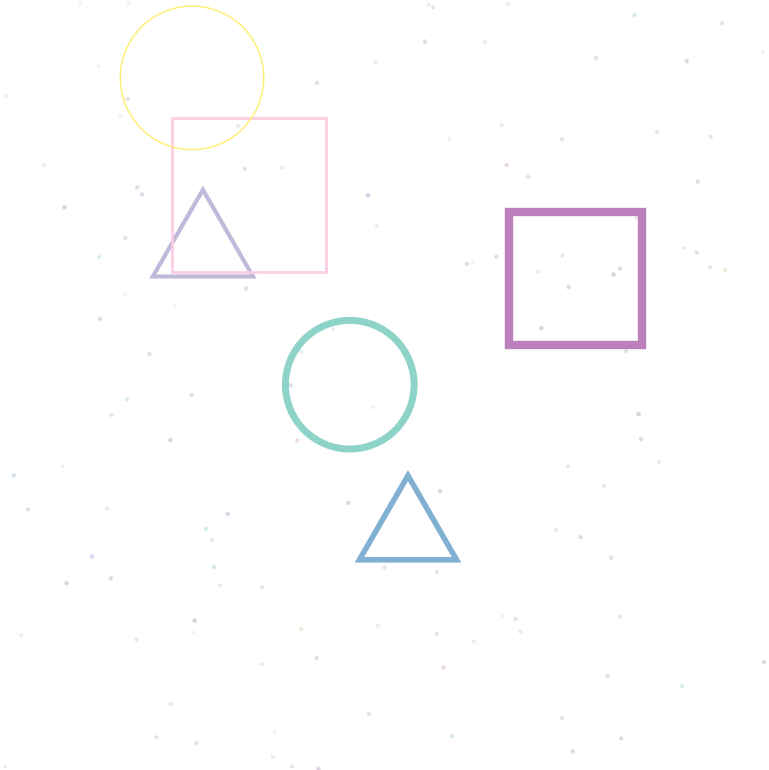[{"shape": "circle", "thickness": 2.5, "radius": 0.42, "center": [0.454, 0.5]}, {"shape": "triangle", "thickness": 1.5, "radius": 0.38, "center": [0.264, 0.678]}, {"shape": "triangle", "thickness": 2, "radius": 0.36, "center": [0.53, 0.309]}, {"shape": "square", "thickness": 1, "radius": 0.5, "center": [0.323, 0.747]}, {"shape": "square", "thickness": 3, "radius": 0.43, "center": [0.747, 0.638]}, {"shape": "circle", "thickness": 0.5, "radius": 0.47, "center": [0.249, 0.899]}]